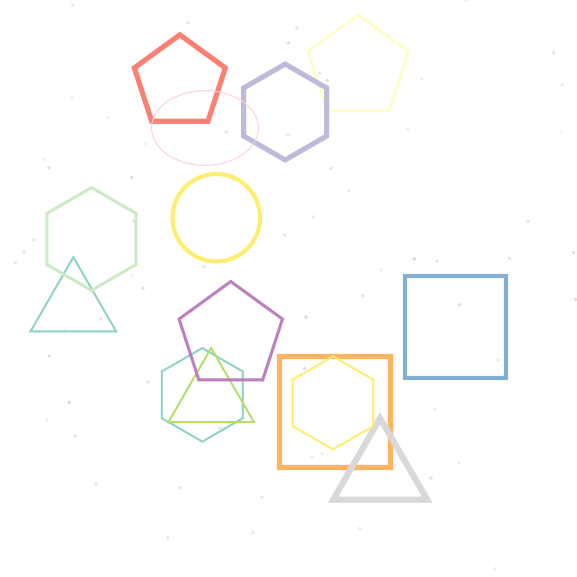[{"shape": "hexagon", "thickness": 1, "radius": 0.4, "center": [0.35, 0.315]}, {"shape": "triangle", "thickness": 1, "radius": 0.43, "center": [0.127, 0.468]}, {"shape": "pentagon", "thickness": 1, "radius": 0.46, "center": [0.62, 0.882]}, {"shape": "hexagon", "thickness": 2.5, "radius": 0.42, "center": [0.494, 0.805]}, {"shape": "pentagon", "thickness": 2.5, "radius": 0.41, "center": [0.311, 0.856]}, {"shape": "square", "thickness": 2, "radius": 0.44, "center": [0.789, 0.433]}, {"shape": "square", "thickness": 2.5, "radius": 0.48, "center": [0.58, 0.286]}, {"shape": "triangle", "thickness": 1, "radius": 0.43, "center": [0.366, 0.311]}, {"shape": "oval", "thickness": 0.5, "radius": 0.46, "center": [0.355, 0.777]}, {"shape": "triangle", "thickness": 3, "radius": 0.47, "center": [0.658, 0.181]}, {"shape": "pentagon", "thickness": 1.5, "radius": 0.47, "center": [0.4, 0.418]}, {"shape": "hexagon", "thickness": 1.5, "radius": 0.44, "center": [0.158, 0.585]}, {"shape": "hexagon", "thickness": 1, "radius": 0.4, "center": [0.576, 0.301]}, {"shape": "circle", "thickness": 2, "radius": 0.38, "center": [0.375, 0.622]}]